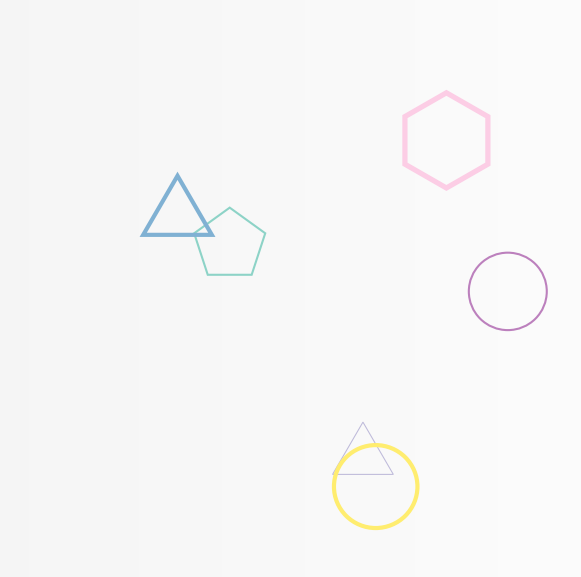[{"shape": "pentagon", "thickness": 1, "radius": 0.32, "center": [0.395, 0.575]}, {"shape": "triangle", "thickness": 0.5, "radius": 0.3, "center": [0.624, 0.208]}, {"shape": "triangle", "thickness": 2, "radius": 0.34, "center": [0.305, 0.627]}, {"shape": "hexagon", "thickness": 2.5, "radius": 0.41, "center": [0.768, 0.756]}, {"shape": "circle", "thickness": 1, "radius": 0.34, "center": [0.874, 0.495]}, {"shape": "circle", "thickness": 2, "radius": 0.36, "center": [0.646, 0.157]}]